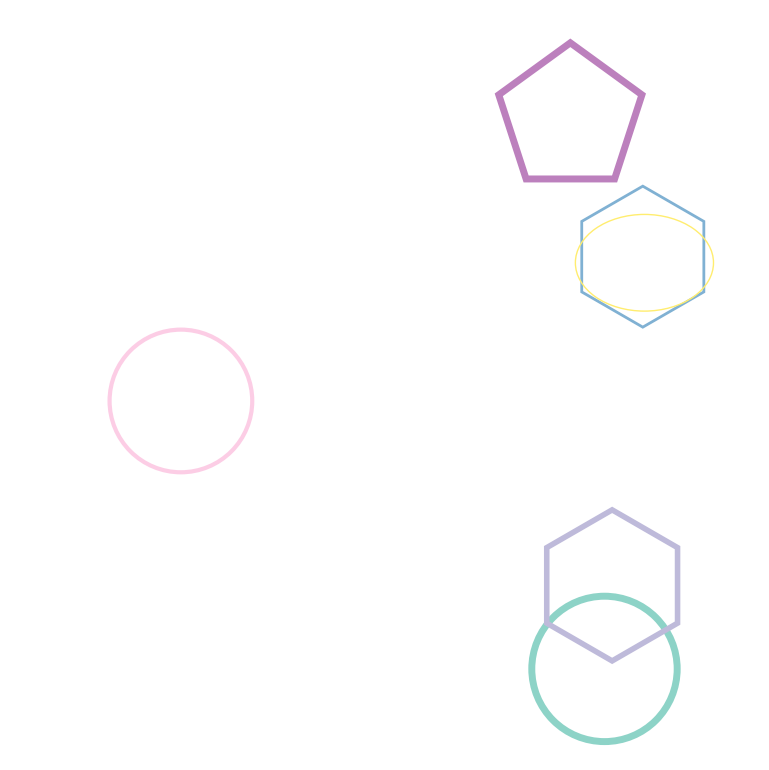[{"shape": "circle", "thickness": 2.5, "radius": 0.47, "center": [0.785, 0.131]}, {"shape": "hexagon", "thickness": 2, "radius": 0.49, "center": [0.795, 0.24]}, {"shape": "hexagon", "thickness": 1, "radius": 0.46, "center": [0.835, 0.667]}, {"shape": "circle", "thickness": 1.5, "radius": 0.46, "center": [0.235, 0.479]}, {"shape": "pentagon", "thickness": 2.5, "radius": 0.49, "center": [0.741, 0.847]}, {"shape": "oval", "thickness": 0.5, "radius": 0.45, "center": [0.837, 0.659]}]